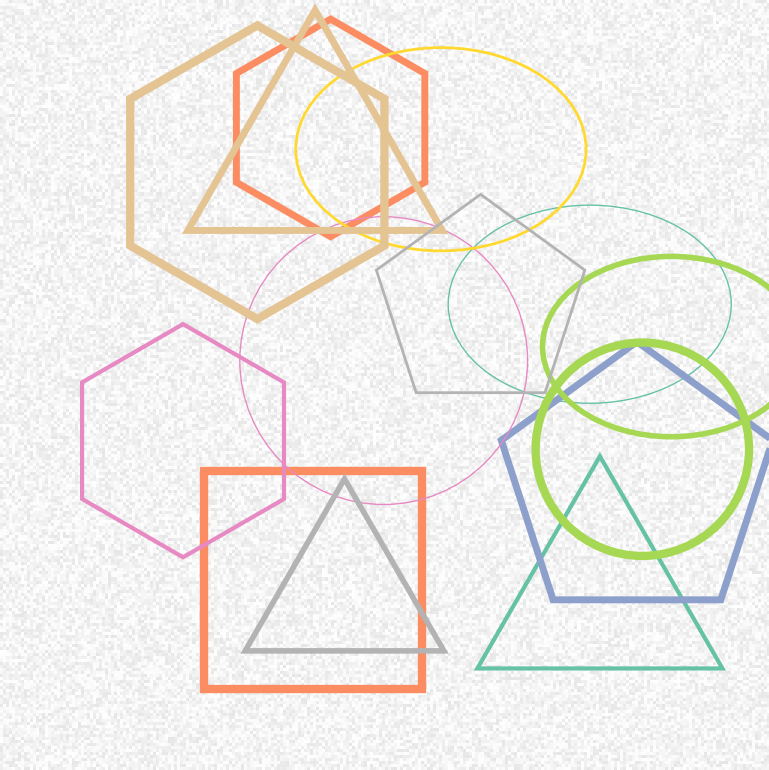[{"shape": "oval", "thickness": 0.5, "radius": 0.92, "center": [0.766, 0.605]}, {"shape": "triangle", "thickness": 1.5, "radius": 0.92, "center": [0.779, 0.224]}, {"shape": "square", "thickness": 3, "radius": 0.71, "center": [0.407, 0.246]}, {"shape": "hexagon", "thickness": 2.5, "radius": 0.71, "center": [0.429, 0.834]}, {"shape": "pentagon", "thickness": 2.5, "radius": 0.93, "center": [0.827, 0.371]}, {"shape": "circle", "thickness": 0.5, "radius": 0.93, "center": [0.498, 0.532]}, {"shape": "hexagon", "thickness": 1.5, "radius": 0.76, "center": [0.238, 0.428]}, {"shape": "circle", "thickness": 3, "radius": 0.69, "center": [0.834, 0.417]}, {"shape": "oval", "thickness": 2, "radius": 0.84, "center": [0.872, 0.55]}, {"shape": "oval", "thickness": 1, "radius": 0.94, "center": [0.573, 0.806]}, {"shape": "triangle", "thickness": 2.5, "radius": 0.95, "center": [0.409, 0.796]}, {"shape": "hexagon", "thickness": 3, "radius": 0.95, "center": [0.334, 0.776]}, {"shape": "triangle", "thickness": 2, "radius": 0.74, "center": [0.447, 0.229]}, {"shape": "pentagon", "thickness": 1, "radius": 0.71, "center": [0.624, 0.605]}]